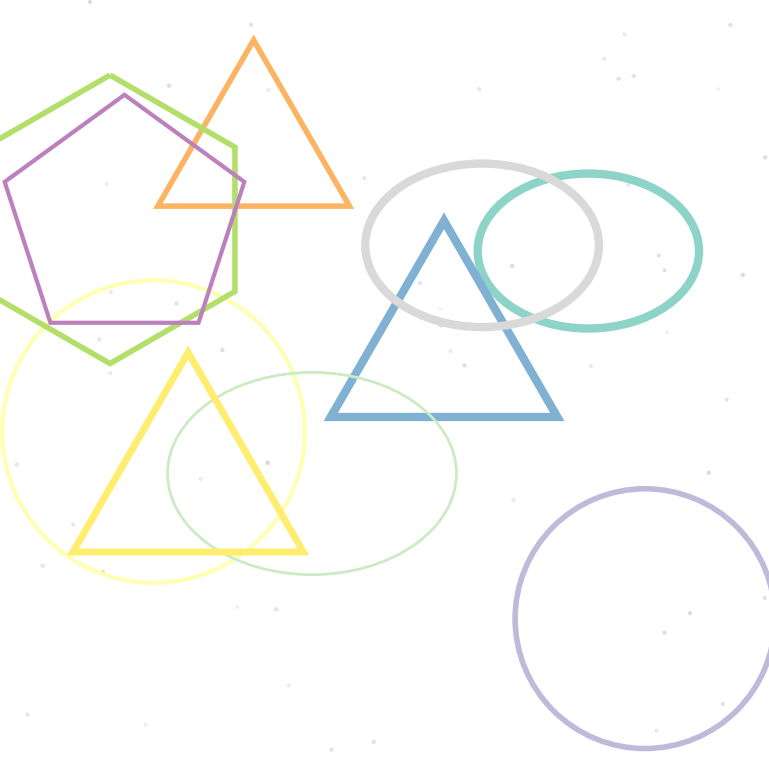[{"shape": "oval", "thickness": 3, "radius": 0.72, "center": [0.764, 0.674]}, {"shape": "circle", "thickness": 1.5, "radius": 0.98, "center": [0.199, 0.44]}, {"shape": "circle", "thickness": 2, "radius": 0.84, "center": [0.838, 0.197]}, {"shape": "triangle", "thickness": 3, "radius": 0.85, "center": [0.577, 0.543]}, {"shape": "triangle", "thickness": 2, "radius": 0.72, "center": [0.329, 0.804]}, {"shape": "hexagon", "thickness": 2, "radius": 0.94, "center": [0.143, 0.715]}, {"shape": "oval", "thickness": 3, "radius": 0.76, "center": [0.626, 0.681]}, {"shape": "pentagon", "thickness": 1.5, "radius": 0.82, "center": [0.162, 0.713]}, {"shape": "oval", "thickness": 1, "radius": 0.94, "center": [0.405, 0.385]}, {"shape": "triangle", "thickness": 2.5, "radius": 0.86, "center": [0.244, 0.37]}]